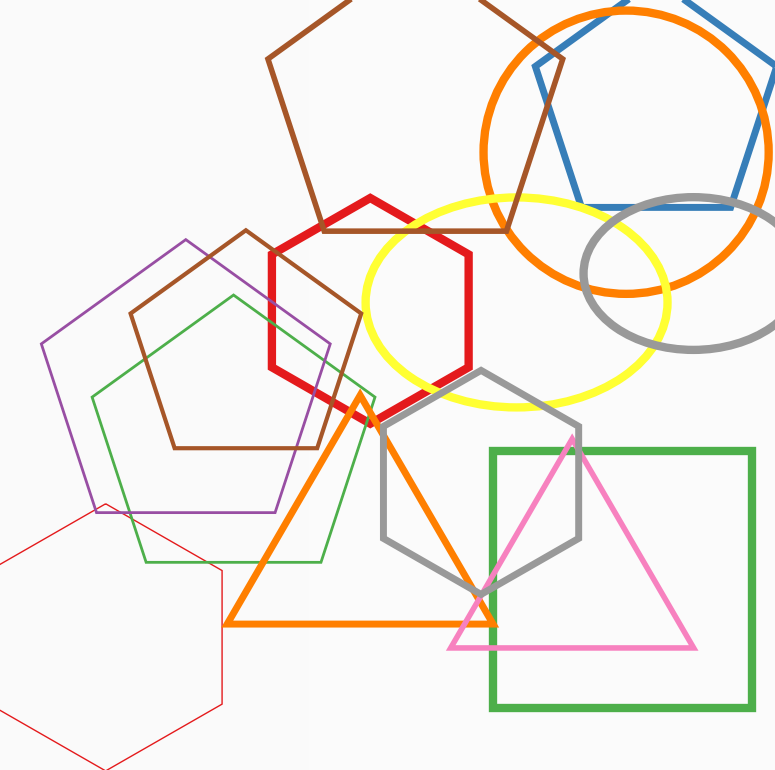[{"shape": "hexagon", "thickness": 0.5, "radius": 0.87, "center": [0.136, 0.172]}, {"shape": "hexagon", "thickness": 3, "radius": 0.73, "center": [0.478, 0.596]}, {"shape": "pentagon", "thickness": 2.5, "radius": 0.82, "center": [0.847, 0.863]}, {"shape": "pentagon", "thickness": 1, "radius": 0.96, "center": [0.301, 0.425]}, {"shape": "square", "thickness": 3, "radius": 0.84, "center": [0.803, 0.248]}, {"shape": "pentagon", "thickness": 1, "radius": 0.98, "center": [0.24, 0.493]}, {"shape": "circle", "thickness": 3, "radius": 0.92, "center": [0.808, 0.802]}, {"shape": "triangle", "thickness": 2.5, "radius": 0.99, "center": [0.465, 0.289]}, {"shape": "oval", "thickness": 3, "radius": 0.97, "center": [0.667, 0.607]}, {"shape": "pentagon", "thickness": 2, "radius": 1.0, "center": [0.536, 0.862]}, {"shape": "pentagon", "thickness": 1.5, "radius": 0.78, "center": [0.317, 0.544]}, {"shape": "triangle", "thickness": 2, "radius": 0.9, "center": [0.738, 0.249]}, {"shape": "oval", "thickness": 3, "radius": 0.71, "center": [0.895, 0.645]}, {"shape": "hexagon", "thickness": 2.5, "radius": 0.73, "center": [0.621, 0.374]}]